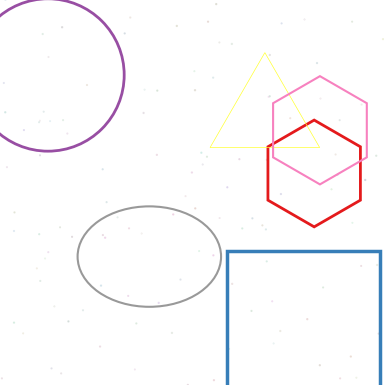[{"shape": "hexagon", "thickness": 2, "radius": 0.69, "center": [0.816, 0.549]}, {"shape": "square", "thickness": 2.5, "radius": 1.0, "center": [0.788, 0.147]}, {"shape": "circle", "thickness": 2, "radius": 0.99, "center": [0.125, 0.805]}, {"shape": "triangle", "thickness": 0.5, "radius": 0.82, "center": [0.688, 0.699]}, {"shape": "hexagon", "thickness": 1.5, "radius": 0.7, "center": [0.831, 0.662]}, {"shape": "oval", "thickness": 1.5, "radius": 0.93, "center": [0.388, 0.334]}]